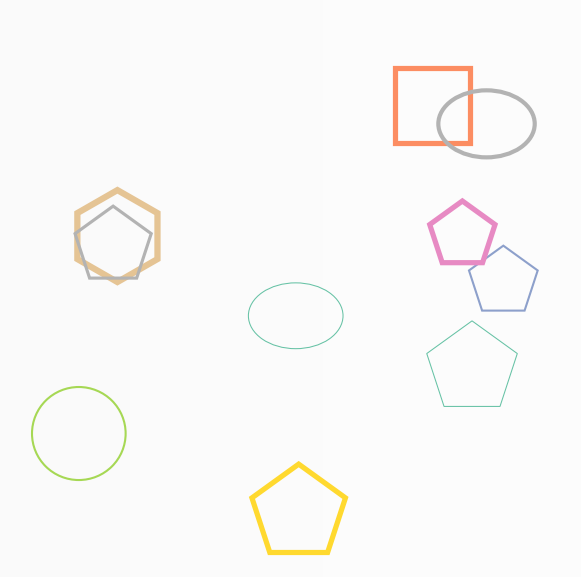[{"shape": "pentagon", "thickness": 0.5, "radius": 0.41, "center": [0.812, 0.362]}, {"shape": "oval", "thickness": 0.5, "radius": 0.41, "center": [0.509, 0.452]}, {"shape": "square", "thickness": 2.5, "radius": 0.32, "center": [0.745, 0.816]}, {"shape": "pentagon", "thickness": 1, "radius": 0.31, "center": [0.866, 0.512]}, {"shape": "pentagon", "thickness": 2.5, "radius": 0.3, "center": [0.795, 0.592]}, {"shape": "circle", "thickness": 1, "radius": 0.4, "center": [0.136, 0.248]}, {"shape": "pentagon", "thickness": 2.5, "radius": 0.42, "center": [0.514, 0.111]}, {"shape": "hexagon", "thickness": 3, "radius": 0.4, "center": [0.202, 0.59]}, {"shape": "oval", "thickness": 2, "radius": 0.41, "center": [0.837, 0.785]}, {"shape": "pentagon", "thickness": 1.5, "radius": 0.34, "center": [0.195, 0.573]}]